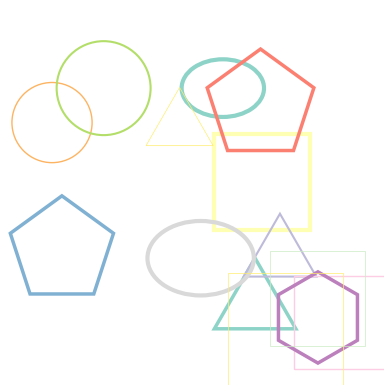[{"shape": "oval", "thickness": 3, "radius": 0.53, "center": [0.579, 0.771]}, {"shape": "triangle", "thickness": 2.5, "radius": 0.61, "center": [0.663, 0.207]}, {"shape": "square", "thickness": 3, "radius": 0.63, "center": [0.68, 0.527]}, {"shape": "triangle", "thickness": 1.5, "radius": 0.54, "center": [0.727, 0.336]}, {"shape": "pentagon", "thickness": 2.5, "radius": 0.73, "center": [0.677, 0.727]}, {"shape": "pentagon", "thickness": 2.5, "radius": 0.7, "center": [0.161, 0.35]}, {"shape": "circle", "thickness": 1, "radius": 0.52, "center": [0.135, 0.682]}, {"shape": "circle", "thickness": 1.5, "radius": 0.61, "center": [0.269, 0.771]}, {"shape": "square", "thickness": 1, "radius": 0.6, "center": [0.886, 0.161]}, {"shape": "oval", "thickness": 3, "radius": 0.69, "center": [0.521, 0.329]}, {"shape": "hexagon", "thickness": 2.5, "radius": 0.59, "center": [0.826, 0.175]}, {"shape": "square", "thickness": 0.5, "radius": 0.62, "center": [0.825, 0.226]}, {"shape": "square", "thickness": 0.5, "radius": 0.74, "center": [0.741, 0.143]}, {"shape": "triangle", "thickness": 0.5, "radius": 0.5, "center": [0.466, 0.672]}]